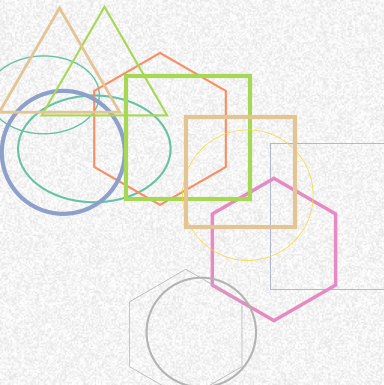[{"shape": "oval", "thickness": 1.5, "radius": 0.99, "center": [0.245, 0.613]}, {"shape": "oval", "thickness": 1, "radius": 0.72, "center": [0.114, 0.754]}, {"shape": "hexagon", "thickness": 1.5, "radius": 0.99, "center": [0.416, 0.665]}, {"shape": "square", "thickness": 0.5, "radius": 0.95, "center": [0.892, 0.439]}, {"shape": "circle", "thickness": 3, "radius": 0.8, "center": [0.164, 0.604]}, {"shape": "hexagon", "thickness": 2.5, "radius": 0.92, "center": [0.712, 0.352]}, {"shape": "triangle", "thickness": 1.5, "radius": 0.94, "center": [0.271, 0.794]}, {"shape": "square", "thickness": 3, "radius": 0.8, "center": [0.487, 0.643]}, {"shape": "circle", "thickness": 0.5, "radius": 0.85, "center": [0.644, 0.493]}, {"shape": "square", "thickness": 3, "radius": 0.71, "center": [0.624, 0.554]}, {"shape": "triangle", "thickness": 2, "radius": 0.9, "center": [0.155, 0.799]}, {"shape": "hexagon", "thickness": 0.5, "radius": 0.84, "center": [0.482, 0.132]}, {"shape": "circle", "thickness": 1.5, "radius": 0.71, "center": [0.523, 0.137]}]